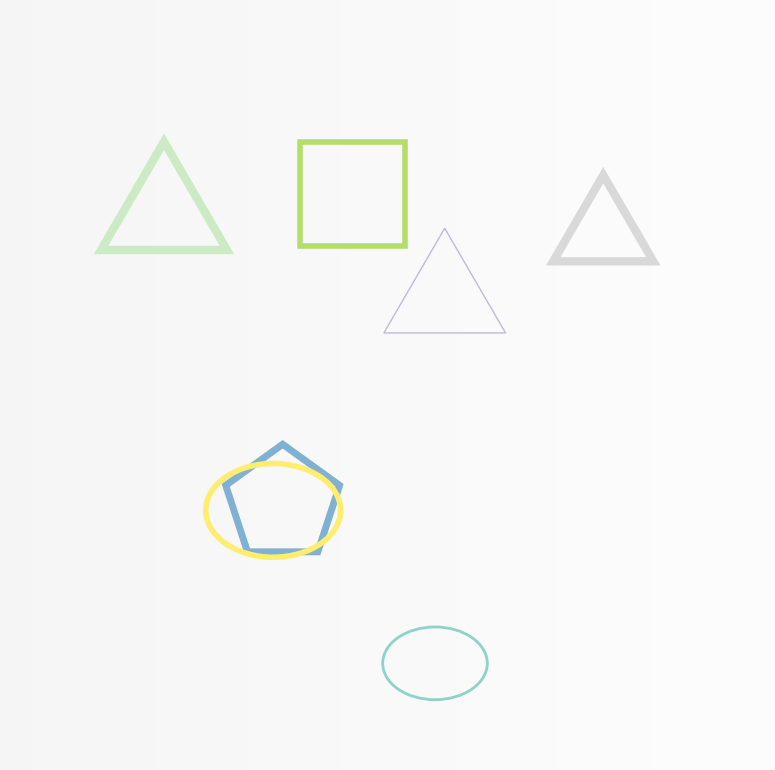[{"shape": "oval", "thickness": 1, "radius": 0.34, "center": [0.561, 0.139]}, {"shape": "triangle", "thickness": 0.5, "radius": 0.45, "center": [0.574, 0.613]}, {"shape": "pentagon", "thickness": 2.5, "radius": 0.39, "center": [0.365, 0.346]}, {"shape": "square", "thickness": 2, "radius": 0.34, "center": [0.455, 0.748]}, {"shape": "triangle", "thickness": 3, "radius": 0.37, "center": [0.778, 0.698]}, {"shape": "triangle", "thickness": 3, "radius": 0.47, "center": [0.212, 0.722]}, {"shape": "oval", "thickness": 2, "radius": 0.43, "center": [0.352, 0.337]}]